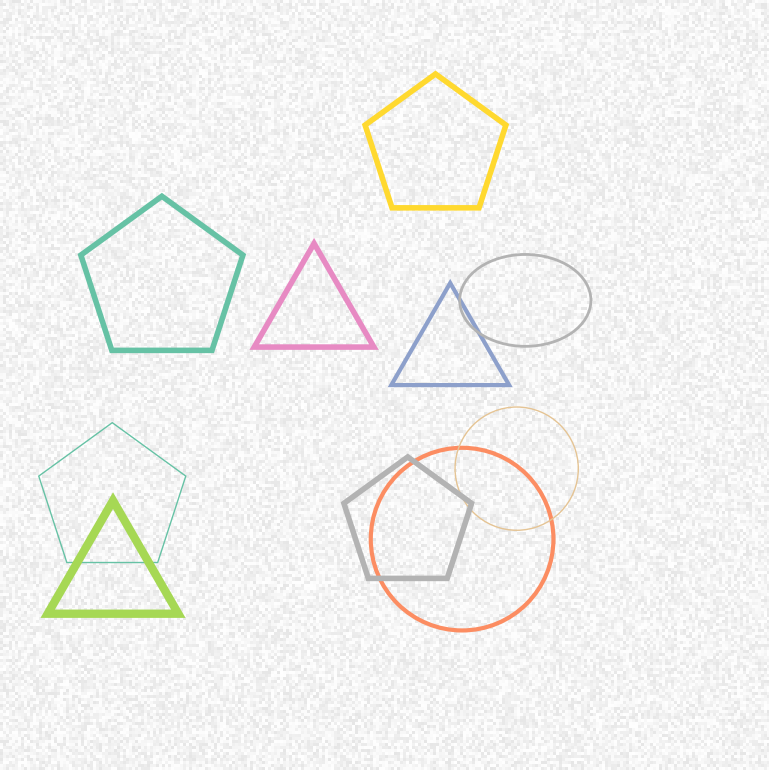[{"shape": "pentagon", "thickness": 0.5, "radius": 0.5, "center": [0.146, 0.351]}, {"shape": "pentagon", "thickness": 2, "radius": 0.55, "center": [0.21, 0.634]}, {"shape": "circle", "thickness": 1.5, "radius": 0.59, "center": [0.6, 0.3]}, {"shape": "triangle", "thickness": 1.5, "radius": 0.44, "center": [0.585, 0.544]}, {"shape": "triangle", "thickness": 2, "radius": 0.45, "center": [0.408, 0.594]}, {"shape": "triangle", "thickness": 3, "radius": 0.49, "center": [0.147, 0.252]}, {"shape": "pentagon", "thickness": 2, "radius": 0.48, "center": [0.566, 0.808]}, {"shape": "circle", "thickness": 0.5, "radius": 0.4, "center": [0.671, 0.391]}, {"shape": "pentagon", "thickness": 2, "radius": 0.44, "center": [0.53, 0.319]}, {"shape": "oval", "thickness": 1, "radius": 0.43, "center": [0.682, 0.61]}]